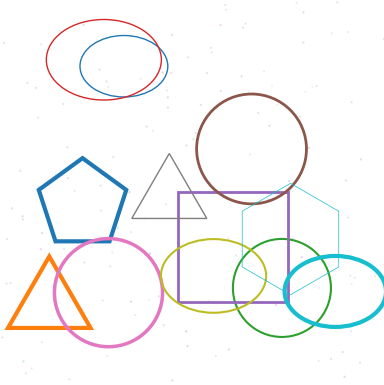[{"shape": "pentagon", "thickness": 3, "radius": 0.6, "center": [0.214, 0.47]}, {"shape": "oval", "thickness": 1, "radius": 0.57, "center": [0.322, 0.828]}, {"shape": "triangle", "thickness": 3, "radius": 0.62, "center": [0.128, 0.21]}, {"shape": "circle", "thickness": 1.5, "radius": 0.64, "center": [0.732, 0.252]}, {"shape": "oval", "thickness": 1, "radius": 0.75, "center": [0.27, 0.845]}, {"shape": "square", "thickness": 2, "radius": 0.71, "center": [0.605, 0.359]}, {"shape": "circle", "thickness": 2, "radius": 0.71, "center": [0.653, 0.613]}, {"shape": "circle", "thickness": 2.5, "radius": 0.7, "center": [0.282, 0.24]}, {"shape": "triangle", "thickness": 1, "radius": 0.56, "center": [0.44, 0.489]}, {"shape": "oval", "thickness": 1.5, "radius": 0.68, "center": [0.555, 0.283]}, {"shape": "oval", "thickness": 3, "radius": 0.66, "center": [0.871, 0.243]}, {"shape": "hexagon", "thickness": 0.5, "radius": 0.72, "center": [0.754, 0.379]}]